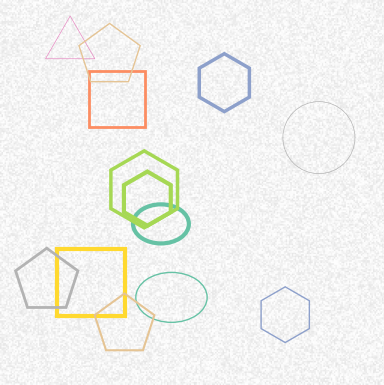[{"shape": "oval", "thickness": 1, "radius": 0.46, "center": [0.445, 0.228]}, {"shape": "oval", "thickness": 3, "radius": 0.36, "center": [0.418, 0.418]}, {"shape": "square", "thickness": 2, "radius": 0.36, "center": [0.305, 0.743]}, {"shape": "hexagon", "thickness": 1, "radius": 0.36, "center": [0.741, 0.183]}, {"shape": "hexagon", "thickness": 2.5, "radius": 0.38, "center": [0.583, 0.785]}, {"shape": "triangle", "thickness": 0.5, "radius": 0.37, "center": [0.182, 0.884]}, {"shape": "hexagon", "thickness": 2.5, "radius": 0.5, "center": [0.375, 0.508]}, {"shape": "hexagon", "thickness": 3, "radius": 0.35, "center": [0.383, 0.484]}, {"shape": "square", "thickness": 3, "radius": 0.44, "center": [0.236, 0.266]}, {"shape": "pentagon", "thickness": 1, "radius": 0.42, "center": [0.285, 0.856]}, {"shape": "pentagon", "thickness": 1.5, "radius": 0.41, "center": [0.323, 0.156]}, {"shape": "circle", "thickness": 0.5, "radius": 0.47, "center": [0.828, 0.643]}, {"shape": "pentagon", "thickness": 2, "radius": 0.43, "center": [0.121, 0.27]}]